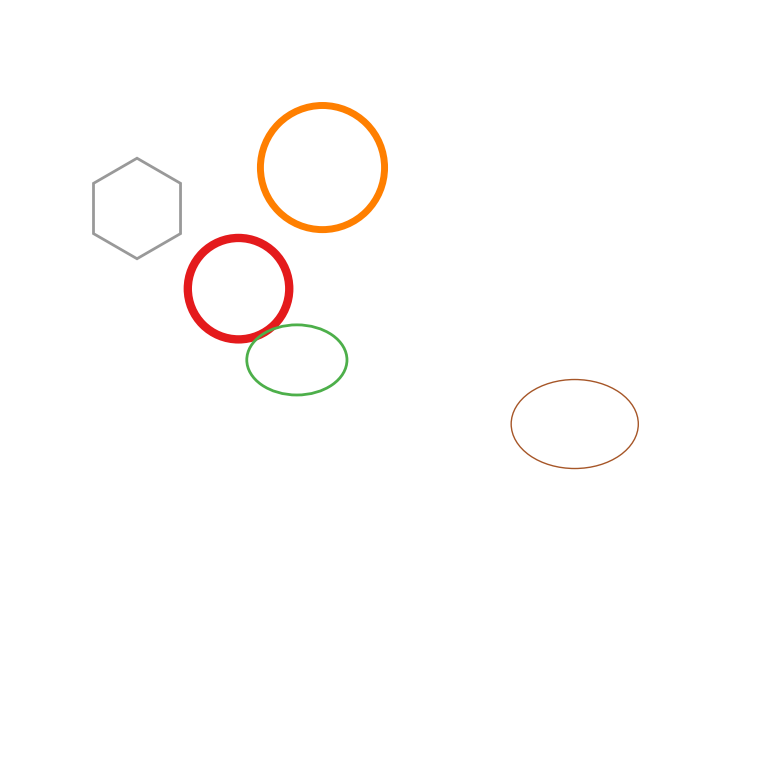[{"shape": "circle", "thickness": 3, "radius": 0.33, "center": [0.31, 0.625]}, {"shape": "oval", "thickness": 1, "radius": 0.33, "center": [0.386, 0.533]}, {"shape": "circle", "thickness": 2.5, "radius": 0.4, "center": [0.419, 0.782]}, {"shape": "oval", "thickness": 0.5, "radius": 0.41, "center": [0.746, 0.449]}, {"shape": "hexagon", "thickness": 1, "radius": 0.33, "center": [0.178, 0.729]}]